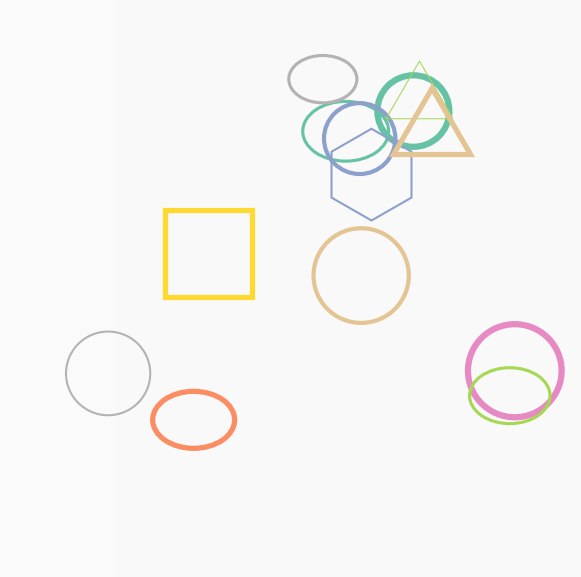[{"shape": "circle", "thickness": 3, "radius": 0.31, "center": [0.711, 0.807]}, {"shape": "oval", "thickness": 1.5, "radius": 0.37, "center": [0.595, 0.772]}, {"shape": "oval", "thickness": 2.5, "radius": 0.35, "center": [0.333, 0.272]}, {"shape": "circle", "thickness": 2, "radius": 0.31, "center": [0.619, 0.759]}, {"shape": "hexagon", "thickness": 1, "radius": 0.4, "center": [0.639, 0.697]}, {"shape": "circle", "thickness": 3, "radius": 0.4, "center": [0.886, 0.357]}, {"shape": "oval", "thickness": 1.5, "radius": 0.35, "center": [0.877, 0.314]}, {"shape": "triangle", "thickness": 0.5, "radius": 0.33, "center": [0.722, 0.827]}, {"shape": "square", "thickness": 2.5, "radius": 0.38, "center": [0.359, 0.56]}, {"shape": "triangle", "thickness": 2.5, "radius": 0.38, "center": [0.743, 0.77]}, {"shape": "circle", "thickness": 2, "radius": 0.41, "center": [0.621, 0.522]}, {"shape": "oval", "thickness": 1.5, "radius": 0.29, "center": [0.555, 0.862]}, {"shape": "circle", "thickness": 1, "radius": 0.36, "center": [0.186, 0.353]}]